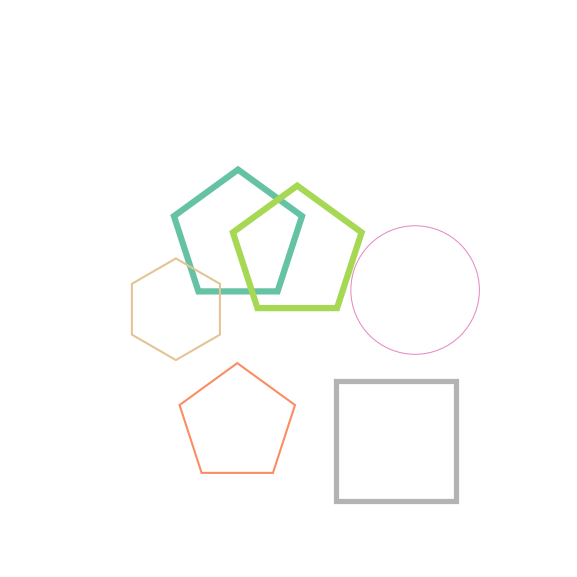[{"shape": "pentagon", "thickness": 3, "radius": 0.58, "center": [0.412, 0.589]}, {"shape": "pentagon", "thickness": 1, "radius": 0.53, "center": [0.411, 0.265]}, {"shape": "circle", "thickness": 0.5, "radius": 0.56, "center": [0.719, 0.497]}, {"shape": "pentagon", "thickness": 3, "radius": 0.59, "center": [0.515, 0.56]}, {"shape": "hexagon", "thickness": 1, "radius": 0.44, "center": [0.305, 0.464]}, {"shape": "square", "thickness": 2.5, "radius": 0.52, "center": [0.686, 0.235]}]